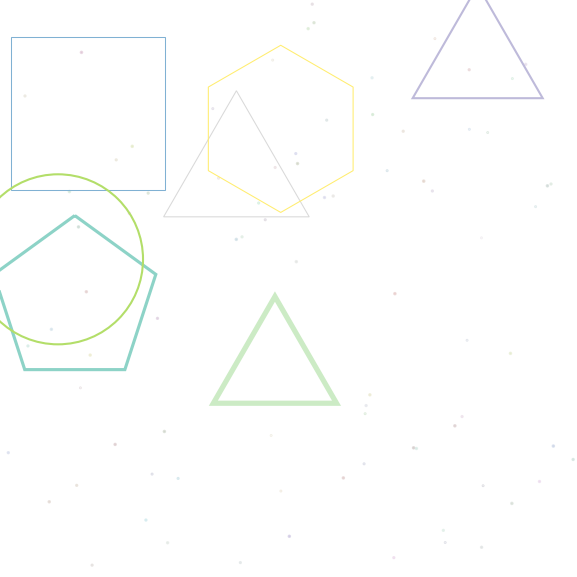[{"shape": "pentagon", "thickness": 1.5, "radius": 0.74, "center": [0.13, 0.478]}, {"shape": "triangle", "thickness": 1, "radius": 0.65, "center": [0.827, 0.894]}, {"shape": "square", "thickness": 0.5, "radius": 0.66, "center": [0.152, 0.802]}, {"shape": "circle", "thickness": 1, "radius": 0.74, "center": [0.1, 0.55]}, {"shape": "triangle", "thickness": 0.5, "radius": 0.73, "center": [0.409, 0.696]}, {"shape": "triangle", "thickness": 2.5, "radius": 0.62, "center": [0.476, 0.362]}, {"shape": "hexagon", "thickness": 0.5, "radius": 0.72, "center": [0.486, 0.776]}]